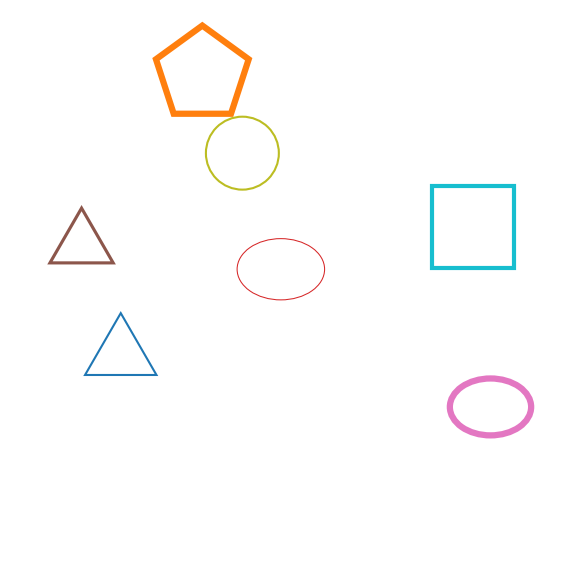[{"shape": "triangle", "thickness": 1, "radius": 0.36, "center": [0.209, 0.386]}, {"shape": "pentagon", "thickness": 3, "radius": 0.42, "center": [0.35, 0.87]}, {"shape": "oval", "thickness": 0.5, "radius": 0.38, "center": [0.486, 0.533]}, {"shape": "triangle", "thickness": 1.5, "radius": 0.32, "center": [0.141, 0.576]}, {"shape": "oval", "thickness": 3, "radius": 0.35, "center": [0.849, 0.295]}, {"shape": "circle", "thickness": 1, "radius": 0.32, "center": [0.42, 0.734]}, {"shape": "square", "thickness": 2, "radius": 0.36, "center": [0.819, 0.606]}]